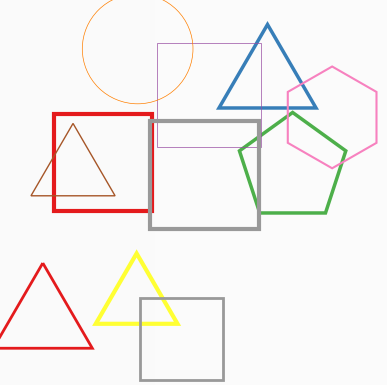[{"shape": "square", "thickness": 3, "radius": 0.63, "center": [0.266, 0.577]}, {"shape": "triangle", "thickness": 2, "radius": 0.74, "center": [0.11, 0.169]}, {"shape": "triangle", "thickness": 2.5, "radius": 0.72, "center": [0.69, 0.792]}, {"shape": "pentagon", "thickness": 2.5, "radius": 0.72, "center": [0.755, 0.564]}, {"shape": "square", "thickness": 0.5, "radius": 0.67, "center": [0.54, 0.753]}, {"shape": "circle", "thickness": 0.5, "radius": 0.71, "center": [0.355, 0.873]}, {"shape": "triangle", "thickness": 3, "radius": 0.61, "center": [0.353, 0.22]}, {"shape": "triangle", "thickness": 1, "radius": 0.63, "center": [0.188, 0.554]}, {"shape": "hexagon", "thickness": 1.5, "radius": 0.66, "center": [0.857, 0.695]}, {"shape": "square", "thickness": 3, "radius": 0.7, "center": [0.528, 0.545]}, {"shape": "square", "thickness": 2, "radius": 0.54, "center": [0.468, 0.119]}]